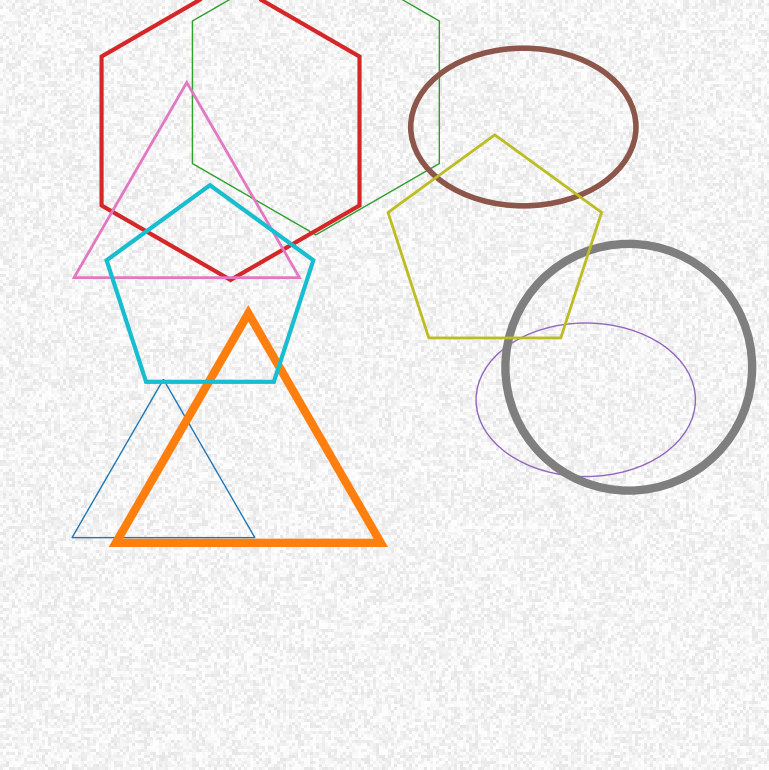[{"shape": "triangle", "thickness": 0.5, "radius": 0.69, "center": [0.212, 0.37]}, {"shape": "triangle", "thickness": 3, "radius": 0.99, "center": [0.323, 0.394]}, {"shape": "hexagon", "thickness": 0.5, "radius": 0.93, "center": [0.41, 0.88]}, {"shape": "hexagon", "thickness": 1.5, "radius": 0.97, "center": [0.299, 0.83]}, {"shape": "oval", "thickness": 0.5, "radius": 0.71, "center": [0.761, 0.481]}, {"shape": "oval", "thickness": 2, "radius": 0.73, "center": [0.68, 0.835]}, {"shape": "triangle", "thickness": 1, "radius": 0.85, "center": [0.243, 0.724]}, {"shape": "circle", "thickness": 3, "radius": 0.8, "center": [0.817, 0.523]}, {"shape": "pentagon", "thickness": 1, "radius": 0.73, "center": [0.643, 0.679]}, {"shape": "pentagon", "thickness": 1.5, "radius": 0.71, "center": [0.273, 0.618]}]